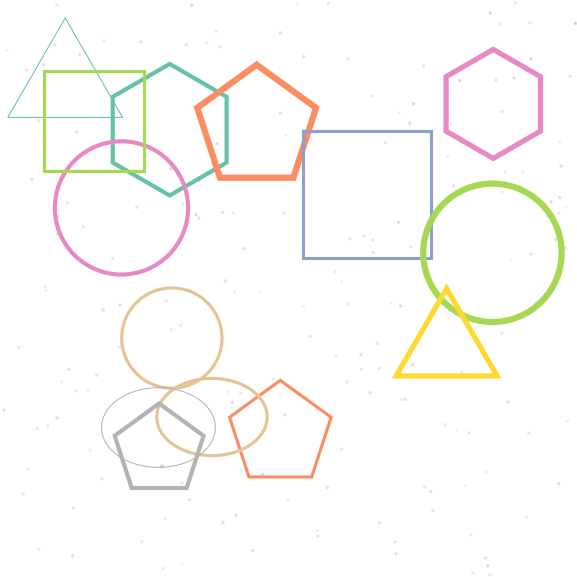[{"shape": "hexagon", "thickness": 2, "radius": 0.57, "center": [0.294, 0.775]}, {"shape": "triangle", "thickness": 0.5, "radius": 0.57, "center": [0.113, 0.853]}, {"shape": "pentagon", "thickness": 1.5, "radius": 0.46, "center": [0.485, 0.248]}, {"shape": "pentagon", "thickness": 3, "radius": 0.54, "center": [0.444, 0.779]}, {"shape": "square", "thickness": 1.5, "radius": 0.55, "center": [0.635, 0.662]}, {"shape": "circle", "thickness": 2, "radius": 0.58, "center": [0.21, 0.639]}, {"shape": "hexagon", "thickness": 2.5, "radius": 0.47, "center": [0.854, 0.819]}, {"shape": "square", "thickness": 1.5, "radius": 0.44, "center": [0.162, 0.79]}, {"shape": "circle", "thickness": 3, "radius": 0.6, "center": [0.853, 0.561]}, {"shape": "triangle", "thickness": 2.5, "radius": 0.5, "center": [0.773, 0.399]}, {"shape": "circle", "thickness": 1.5, "radius": 0.43, "center": [0.298, 0.414]}, {"shape": "oval", "thickness": 1.5, "radius": 0.48, "center": [0.367, 0.277]}, {"shape": "oval", "thickness": 0.5, "radius": 0.49, "center": [0.274, 0.259]}, {"shape": "pentagon", "thickness": 2, "radius": 0.4, "center": [0.276, 0.22]}]